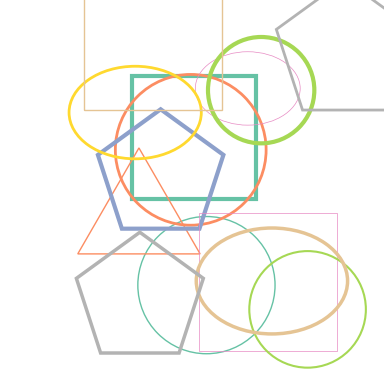[{"shape": "square", "thickness": 3, "radius": 0.8, "center": [0.504, 0.643]}, {"shape": "circle", "thickness": 1, "radius": 0.89, "center": [0.536, 0.259]}, {"shape": "circle", "thickness": 2, "radius": 0.98, "center": [0.495, 0.611]}, {"shape": "triangle", "thickness": 1, "radius": 0.92, "center": [0.361, 0.432]}, {"shape": "pentagon", "thickness": 3, "radius": 0.86, "center": [0.417, 0.545]}, {"shape": "oval", "thickness": 0.5, "radius": 0.68, "center": [0.644, 0.77]}, {"shape": "square", "thickness": 0.5, "radius": 0.9, "center": [0.695, 0.268]}, {"shape": "circle", "thickness": 3, "radius": 0.69, "center": [0.678, 0.766]}, {"shape": "circle", "thickness": 1.5, "radius": 0.76, "center": [0.799, 0.196]}, {"shape": "oval", "thickness": 2, "radius": 0.86, "center": [0.351, 0.708]}, {"shape": "square", "thickness": 1, "radius": 0.9, "center": [0.398, 0.895]}, {"shape": "oval", "thickness": 2.5, "radius": 0.98, "center": [0.706, 0.27]}, {"shape": "pentagon", "thickness": 2, "radius": 0.94, "center": [0.896, 0.866]}, {"shape": "pentagon", "thickness": 2.5, "radius": 0.87, "center": [0.363, 0.223]}]